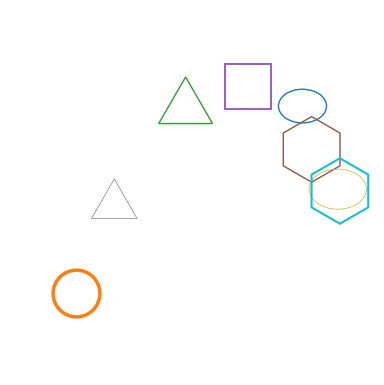[{"shape": "oval", "thickness": 1, "radius": 0.31, "center": [0.786, 0.724]}, {"shape": "circle", "thickness": 2.5, "radius": 0.3, "center": [0.199, 0.238]}, {"shape": "triangle", "thickness": 1, "radius": 0.4, "center": [0.482, 0.719]}, {"shape": "square", "thickness": 1.5, "radius": 0.3, "center": [0.645, 0.776]}, {"shape": "hexagon", "thickness": 1, "radius": 0.43, "center": [0.809, 0.612]}, {"shape": "triangle", "thickness": 0.5, "radius": 0.34, "center": [0.297, 0.467]}, {"shape": "oval", "thickness": 0.5, "radius": 0.37, "center": [0.877, 0.509]}, {"shape": "hexagon", "thickness": 1.5, "radius": 0.42, "center": [0.883, 0.504]}]